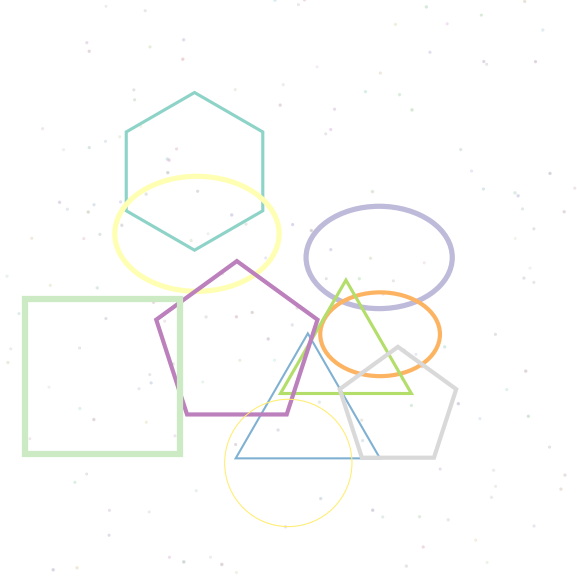[{"shape": "hexagon", "thickness": 1.5, "radius": 0.68, "center": [0.337, 0.702]}, {"shape": "oval", "thickness": 2.5, "radius": 0.71, "center": [0.341, 0.594]}, {"shape": "oval", "thickness": 2.5, "radius": 0.63, "center": [0.657, 0.553]}, {"shape": "triangle", "thickness": 1, "radius": 0.72, "center": [0.533, 0.278]}, {"shape": "oval", "thickness": 2, "radius": 0.52, "center": [0.658, 0.42]}, {"shape": "triangle", "thickness": 1.5, "radius": 0.65, "center": [0.599, 0.383]}, {"shape": "pentagon", "thickness": 2, "radius": 0.53, "center": [0.689, 0.292]}, {"shape": "pentagon", "thickness": 2, "radius": 0.73, "center": [0.41, 0.4]}, {"shape": "square", "thickness": 3, "radius": 0.67, "center": [0.177, 0.347]}, {"shape": "circle", "thickness": 0.5, "radius": 0.55, "center": [0.499, 0.198]}]